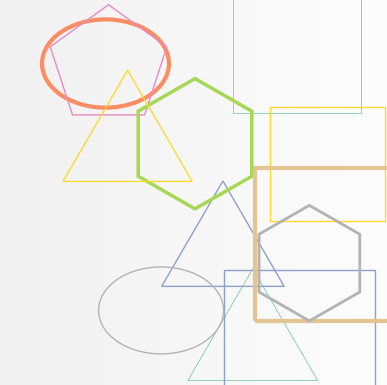[{"shape": "square", "thickness": 0.5, "radius": 0.82, "center": [0.766, 0.872]}, {"shape": "triangle", "thickness": 0.5, "radius": 0.97, "center": [0.652, 0.108]}, {"shape": "oval", "thickness": 3, "radius": 0.82, "center": [0.272, 0.835]}, {"shape": "triangle", "thickness": 1, "radius": 0.91, "center": [0.575, 0.347]}, {"shape": "square", "thickness": 1, "radius": 0.97, "center": [0.773, 0.104]}, {"shape": "pentagon", "thickness": 1, "radius": 0.79, "center": [0.28, 0.83]}, {"shape": "hexagon", "thickness": 2.5, "radius": 0.85, "center": [0.503, 0.627]}, {"shape": "square", "thickness": 1, "radius": 0.74, "center": [0.844, 0.575]}, {"shape": "triangle", "thickness": 1, "radius": 0.96, "center": [0.329, 0.625]}, {"shape": "square", "thickness": 3, "radius": 0.99, "center": [0.856, 0.366]}, {"shape": "oval", "thickness": 1, "radius": 0.81, "center": [0.416, 0.194]}, {"shape": "hexagon", "thickness": 2, "radius": 0.75, "center": [0.798, 0.317]}]